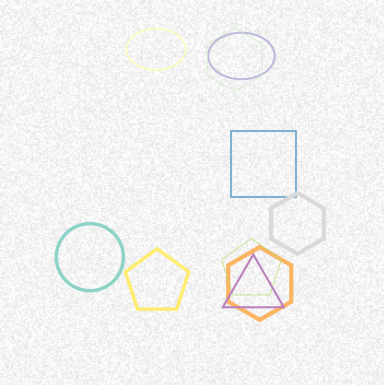[{"shape": "circle", "thickness": 2.5, "radius": 0.44, "center": [0.233, 0.332]}, {"shape": "oval", "thickness": 1, "radius": 0.38, "center": [0.405, 0.872]}, {"shape": "oval", "thickness": 1.5, "radius": 0.43, "center": [0.627, 0.855]}, {"shape": "square", "thickness": 1.5, "radius": 0.43, "center": [0.684, 0.574]}, {"shape": "hexagon", "thickness": 3, "radius": 0.47, "center": [0.675, 0.264]}, {"shape": "pentagon", "thickness": 0.5, "radius": 0.41, "center": [0.653, 0.3]}, {"shape": "hexagon", "thickness": 3, "radius": 0.4, "center": [0.773, 0.42]}, {"shape": "triangle", "thickness": 1.5, "radius": 0.46, "center": [0.658, 0.248]}, {"shape": "hexagon", "thickness": 0.5, "radius": 0.41, "center": [0.609, 0.845]}, {"shape": "pentagon", "thickness": 2.5, "radius": 0.43, "center": [0.408, 0.267]}]